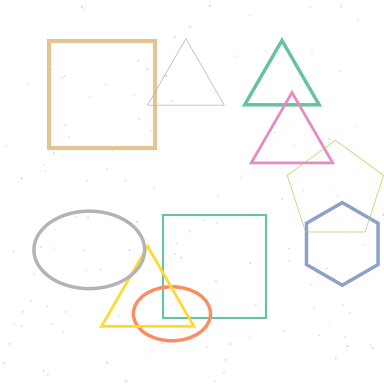[{"shape": "square", "thickness": 1.5, "radius": 0.67, "center": [0.556, 0.307]}, {"shape": "triangle", "thickness": 2.5, "radius": 0.56, "center": [0.732, 0.784]}, {"shape": "oval", "thickness": 2.5, "radius": 0.5, "center": [0.447, 0.185]}, {"shape": "hexagon", "thickness": 2.5, "radius": 0.54, "center": [0.889, 0.366]}, {"shape": "triangle", "thickness": 2, "radius": 0.61, "center": [0.758, 0.638]}, {"shape": "pentagon", "thickness": 0.5, "radius": 0.66, "center": [0.871, 0.504]}, {"shape": "triangle", "thickness": 2, "radius": 0.69, "center": [0.384, 0.222]}, {"shape": "square", "thickness": 3, "radius": 0.69, "center": [0.265, 0.754]}, {"shape": "oval", "thickness": 2.5, "radius": 0.72, "center": [0.232, 0.351]}, {"shape": "triangle", "thickness": 0.5, "radius": 0.58, "center": [0.483, 0.784]}]